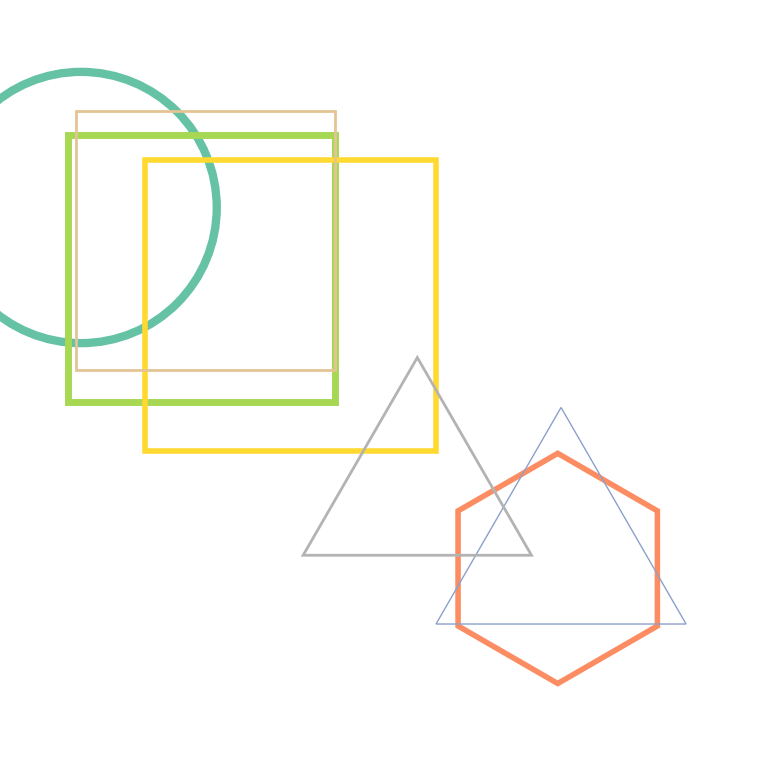[{"shape": "circle", "thickness": 3, "radius": 0.88, "center": [0.105, 0.731]}, {"shape": "hexagon", "thickness": 2, "radius": 0.75, "center": [0.724, 0.262]}, {"shape": "triangle", "thickness": 0.5, "radius": 0.94, "center": [0.729, 0.283]}, {"shape": "square", "thickness": 2.5, "radius": 0.87, "center": [0.262, 0.652]}, {"shape": "square", "thickness": 2, "radius": 0.94, "center": [0.378, 0.604]}, {"shape": "square", "thickness": 1, "radius": 0.84, "center": [0.267, 0.688]}, {"shape": "triangle", "thickness": 1, "radius": 0.86, "center": [0.542, 0.364]}]